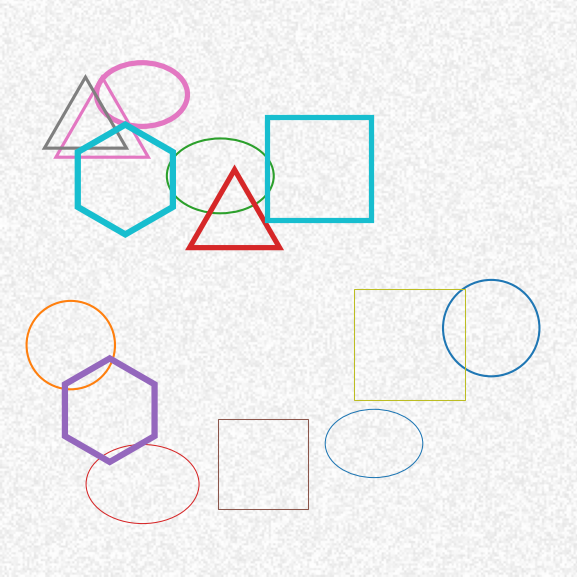[{"shape": "oval", "thickness": 0.5, "radius": 0.42, "center": [0.648, 0.231]}, {"shape": "circle", "thickness": 1, "radius": 0.42, "center": [0.851, 0.431]}, {"shape": "circle", "thickness": 1, "radius": 0.38, "center": [0.123, 0.402]}, {"shape": "oval", "thickness": 1, "radius": 0.46, "center": [0.381, 0.695]}, {"shape": "triangle", "thickness": 2.5, "radius": 0.45, "center": [0.406, 0.615]}, {"shape": "oval", "thickness": 0.5, "radius": 0.49, "center": [0.247, 0.161]}, {"shape": "hexagon", "thickness": 3, "radius": 0.45, "center": [0.19, 0.289]}, {"shape": "square", "thickness": 0.5, "radius": 0.39, "center": [0.455, 0.195]}, {"shape": "oval", "thickness": 2.5, "radius": 0.39, "center": [0.246, 0.835]}, {"shape": "triangle", "thickness": 1.5, "radius": 0.46, "center": [0.177, 0.773]}, {"shape": "triangle", "thickness": 1.5, "radius": 0.41, "center": [0.148, 0.784]}, {"shape": "square", "thickness": 0.5, "radius": 0.48, "center": [0.709, 0.403]}, {"shape": "hexagon", "thickness": 3, "radius": 0.48, "center": [0.217, 0.688]}, {"shape": "square", "thickness": 2.5, "radius": 0.45, "center": [0.552, 0.707]}]